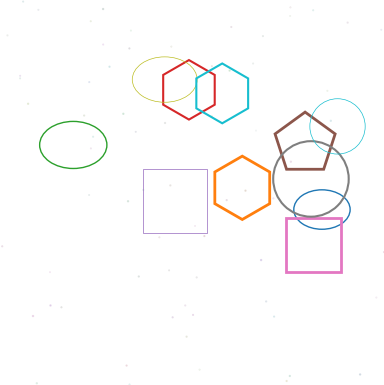[{"shape": "oval", "thickness": 1, "radius": 0.37, "center": [0.836, 0.456]}, {"shape": "hexagon", "thickness": 2, "radius": 0.41, "center": [0.629, 0.512]}, {"shape": "oval", "thickness": 1, "radius": 0.44, "center": [0.19, 0.624]}, {"shape": "hexagon", "thickness": 1.5, "radius": 0.39, "center": [0.491, 0.767]}, {"shape": "square", "thickness": 0.5, "radius": 0.41, "center": [0.454, 0.479]}, {"shape": "pentagon", "thickness": 2, "radius": 0.41, "center": [0.792, 0.627]}, {"shape": "square", "thickness": 2, "radius": 0.35, "center": [0.814, 0.365]}, {"shape": "circle", "thickness": 1.5, "radius": 0.49, "center": [0.808, 0.535]}, {"shape": "oval", "thickness": 0.5, "radius": 0.42, "center": [0.428, 0.793]}, {"shape": "hexagon", "thickness": 1.5, "radius": 0.39, "center": [0.577, 0.757]}, {"shape": "circle", "thickness": 0.5, "radius": 0.36, "center": [0.877, 0.672]}]